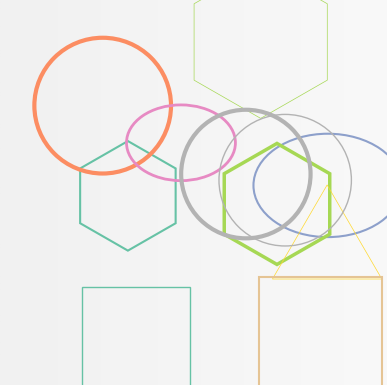[{"shape": "square", "thickness": 1, "radius": 0.69, "center": [0.351, 0.115]}, {"shape": "hexagon", "thickness": 1.5, "radius": 0.71, "center": [0.33, 0.491]}, {"shape": "circle", "thickness": 3, "radius": 0.88, "center": [0.265, 0.726]}, {"shape": "oval", "thickness": 1.5, "radius": 0.96, "center": [0.846, 0.518]}, {"shape": "oval", "thickness": 2, "radius": 0.7, "center": [0.467, 0.629]}, {"shape": "hexagon", "thickness": 2.5, "radius": 0.79, "center": [0.715, 0.47]}, {"shape": "hexagon", "thickness": 0.5, "radius": 0.99, "center": [0.673, 0.891]}, {"shape": "triangle", "thickness": 0.5, "radius": 0.81, "center": [0.844, 0.357]}, {"shape": "square", "thickness": 1.5, "radius": 0.79, "center": [0.827, 0.122]}, {"shape": "circle", "thickness": 1, "radius": 0.85, "center": [0.736, 0.532]}, {"shape": "circle", "thickness": 3, "radius": 0.83, "center": [0.634, 0.548]}]